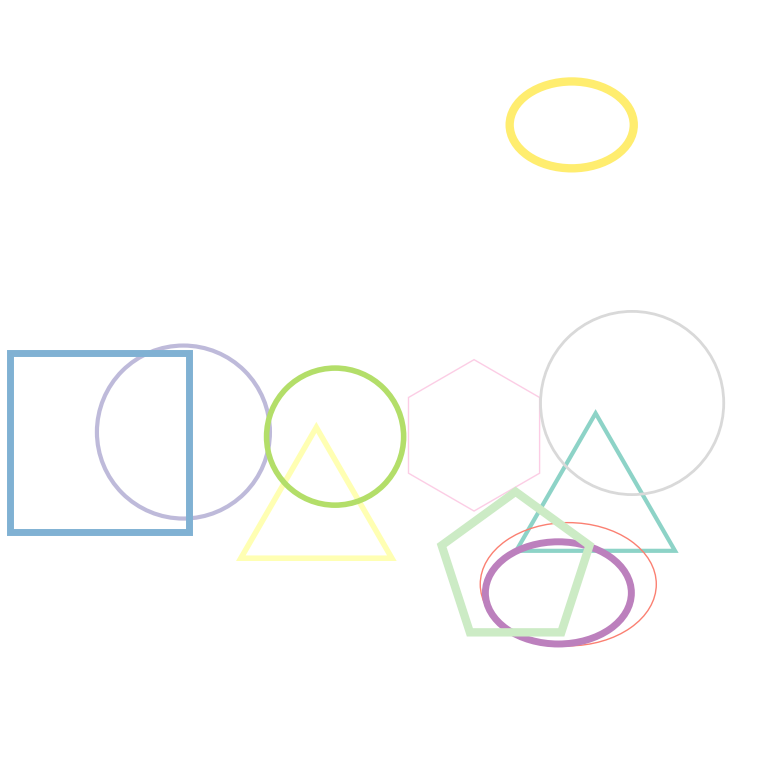[{"shape": "triangle", "thickness": 1.5, "radius": 0.6, "center": [0.774, 0.344]}, {"shape": "triangle", "thickness": 2, "radius": 0.57, "center": [0.411, 0.332]}, {"shape": "circle", "thickness": 1.5, "radius": 0.56, "center": [0.238, 0.439]}, {"shape": "oval", "thickness": 0.5, "radius": 0.57, "center": [0.738, 0.241]}, {"shape": "square", "thickness": 2.5, "radius": 0.58, "center": [0.129, 0.425]}, {"shape": "circle", "thickness": 2, "radius": 0.45, "center": [0.435, 0.433]}, {"shape": "hexagon", "thickness": 0.5, "radius": 0.49, "center": [0.616, 0.435]}, {"shape": "circle", "thickness": 1, "radius": 0.59, "center": [0.821, 0.477]}, {"shape": "oval", "thickness": 2.5, "radius": 0.47, "center": [0.725, 0.23]}, {"shape": "pentagon", "thickness": 3, "radius": 0.5, "center": [0.67, 0.26]}, {"shape": "oval", "thickness": 3, "radius": 0.4, "center": [0.742, 0.838]}]